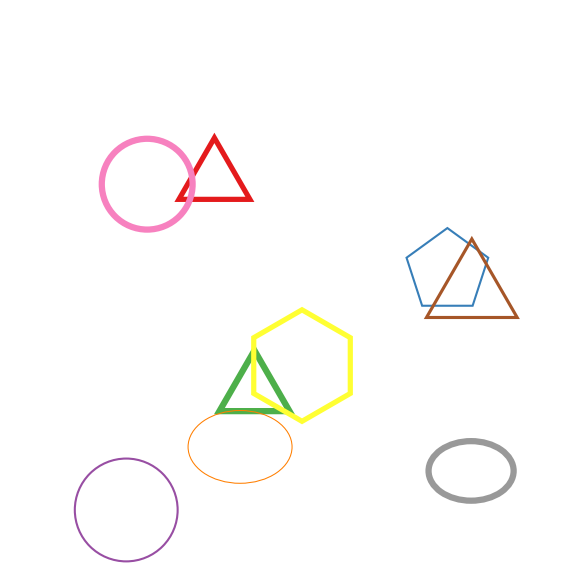[{"shape": "triangle", "thickness": 2.5, "radius": 0.35, "center": [0.371, 0.689]}, {"shape": "pentagon", "thickness": 1, "radius": 0.37, "center": [0.775, 0.53]}, {"shape": "triangle", "thickness": 3, "radius": 0.35, "center": [0.441, 0.322]}, {"shape": "circle", "thickness": 1, "radius": 0.45, "center": [0.219, 0.116]}, {"shape": "oval", "thickness": 0.5, "radius": 0.45, "center": [0.416, 0.225]}, {"shape": "hexagon", "thickness": 2.5, "radius": 0.48, "center": [0.523, 0.366]}, {"shape": "triangle", "thickness": 1.5, "radius": 0.45, "center": [0.817, 0.495]}, {"shape": "circle", "thickness": 3, "radius": 0.39, "center": [0.255, 0.68]}, {"shape": "oval", "thickness": 3, "radius": 0.37, "center": [0.816, 0.184]}]